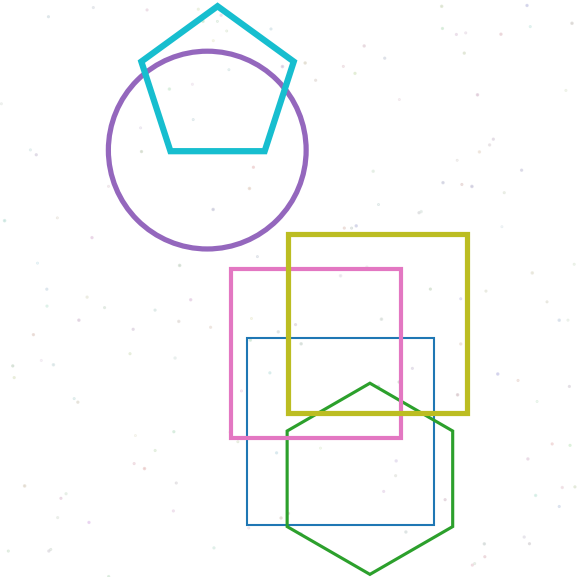[{"shape": "square", "thickness": 1, "radius": 0.81, "center": [0.589, 0.252]}, {"shape": "hexagon", "thickness": 1.5, "radius": 0.83, "center": [0.641, 0.17]}, {"shape": "circle", "thickness": 2.5, "radius": 0.86, "center": [0.359, 0.739]}, {"shape": "square", "thickness": 2, "radius": 0.73, "center": [0.547, 0.387]}, {"shape": "square", "thickness": 2.5, "radius": 0.77, "center": [0.654, 0.439]}, {"shape": "pentagon", "thickness": 3, "radius": 0.69, "center": [0.377, 0.85]}]